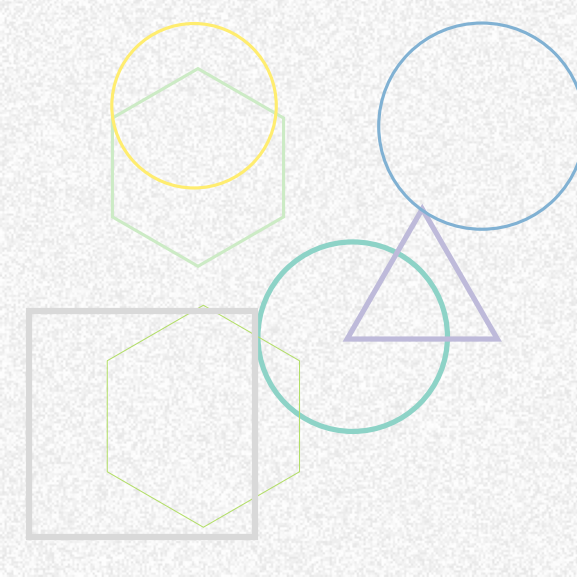[{"shape": "circle", "thickness": 2.5, "radius": 0.82, "center": [0.611, 0.416]}, {"shape": "triangle", "thickness": 2.5, "radius": 0.75, "center": [0.731, 0.487]}, {"shape": "circle", "thickness": 1.5, "radius": 0.89, "center": [0.834, 0.781]}, {"shape": "hexagon", "thickness": 0.5, "radius": 0.96, "center": [0.352, 0.278]}, {"shape": "square", "thickness": 3, "radius": 0.98, "center": [0.246, 0.264]}, {"shape": "hexagon", "thickness": 1.5, "radius": 0.86, "center": [0.343, 0.709]}, {"shape": "circle", "thickness": 1.5, "radius": 0.71, "center": [0.336, 0.816]}]